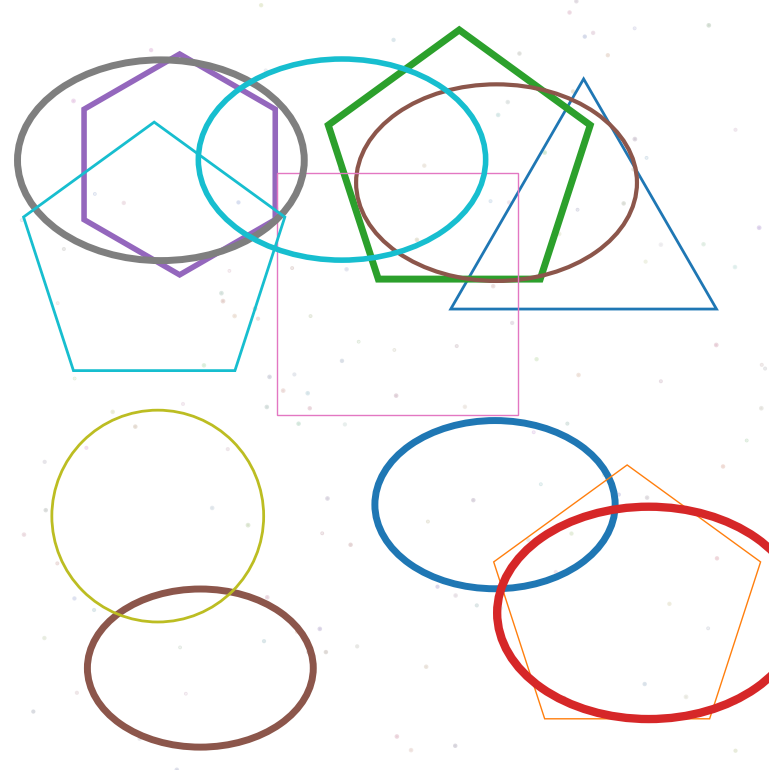[{"shape": "oval", "thickness": 2.5, "radius": 0.78, "center": [0.643, 0.345]}, {"shape": "triangle", "thickness": 1, "radius": 1.0, "center": [0.758, 0.698]}, {"shape": "pentagon", "thickness": 0.5, "radius": 0.91, "center": [0.814, 0.214]}, {"shape": "pentagon", "thickness": 2.5, "radius": 0.89, "center": [0.596, 0.782]}, {"shape": "oval", "thickness": 3, "radius": 0.98, "center": [0.843, 0.204]}, {"shape": "hexagon", "thickness": 2, "radius": 0.72, "center": [0.233, 0.786]}, {"shape": "oval", "thickness": 2.5, "radius": 0.73, "center": [0.26, 0.132]}, {"shape": "oval", "thickness": 1.5, "radius": 0.91, "center": [0.645, 0.763]}, {"shape": "square", "thickness": 0.5, "radius": 0.78, "center": [0.516, 0.618]}, {"shape": "oval", "thickness": 2.5, "radius": 0.93, "center": [0.209, 0.792]}, {"shape": "circle", "thickness": 1, "radius": 0.69, "center": [0.205, 0.33]}, {"shape": "oval", "thickness": 2, "radius": 0.93, "center": [0.444, 0.793]}, {"shape": "pentagon", "thickness": 1, "radius": 0.89, "center": [0.2, 0.663]}]